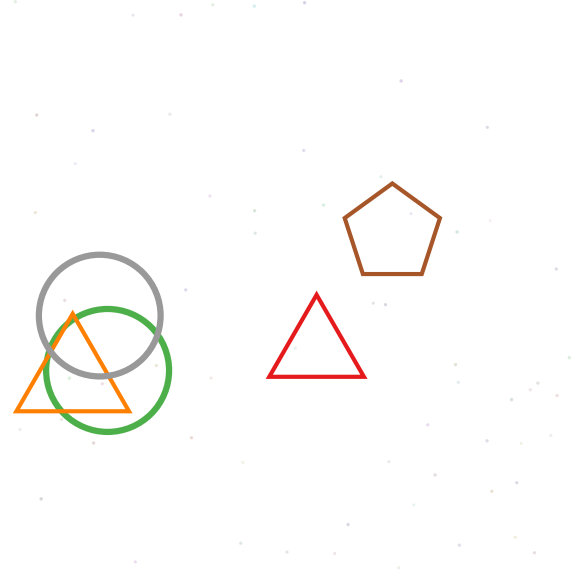[{"shape": "triangle", "thickness": 2, "radius": 0.47, "center": [0.548, 0.394]}, {"shape": "circle", "thickness": 3, "radius": 0.53, "center": [0.186, 0.358]}, {"shape": "triangle", "thickness": 2, "radius": 0.56, "center": [0.126, 0.343]}, {"shape": "pentagon", "thickness": 2, "radius": 0.43, "center": [0.679, 0.595]}, {"shape": "circle", "thickness": 3, "radius": 0.53, "center": [0.173, 0.453]}]